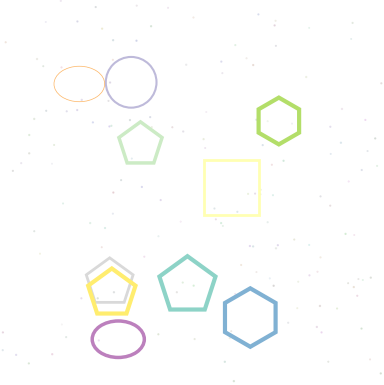[{"shape": "pentagon", "thickness": 3, "radius": 0.38, "center": [0.487, 0.258]}, {"shape": "square", "thickness": 2, "radius": 0.36, "center": [0.602, 0.513]}, {"shape": "circle", "thickness": 1.5, "radius": 0.33, "center": [0.341, 0.786]}, {"shape": "hexagon", "thickness": 3, "radius": 0.38, "center": [0.65, 0.175]}, {"shape": "oval", "thickness": 0.5, "radius": 0.33, "center": [0.206, 0.782]}, {"shape": "hexagon", "thickness": 3, "radius": 0.3, "center": [0.724, 0.686]}, {"shape": "pentagon", "thickness": 2, "radius": 0.32, "center": [0.285, 0.266]}, {"shape": "oval", "thickness": 2.5, "radius": 0.34, "center": [0.307, 0.119]}, {"shape": "pentagon", "thickness": 2.5, "radius": 0.29, "center": [0.365, 0.624]}, {"shape": "pentagon", "thickness": 3, "radius": 0.32, "center": [0.29, 0.238]}]